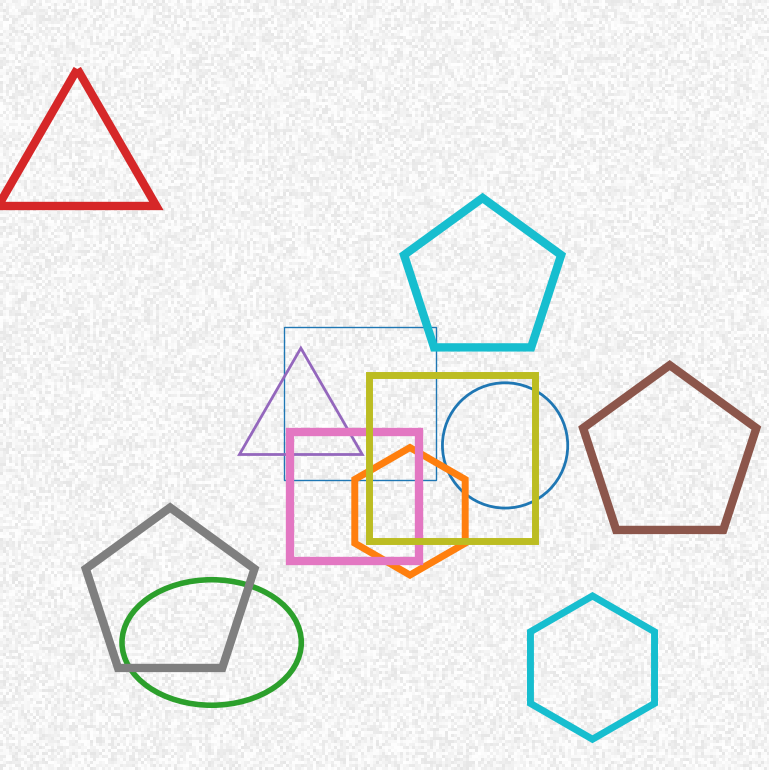[{"shape": "square", "thickness": 0.5, "radius": 0.49, "center": [0.467, 0.476]}, {"shape": "circle", "thickness": 1, "radius": 0.41, "center": [0.656, 0.422]}, {"shape": "hexagon", "thickness": 2.5, "radius": 0.41, "center": [0.532, 0.336]}, {"shape": "oval", "thickness": 2, "radius": 0.58, "center": [0.275, 0.166]}, {"shape": "triangle", "thickness": 3, "radius": 0.59, "center": [0.1, 0.792]}, {"shape": "triangle", "thickness": 1, "radius": 0.46, "center": [0.391, 0.456]}, {"shape": "pentagon", "thickness": 3, "radius": 0.59, "center": [0.87, 0.407]}, {"shape": "square", "thickness": 3, "radius": 0.42, "center": [0.461, 0.355]}, {"shape": "pentagon", "thickness": 3, "radius": 0.58, "center": [0.221, 0.226]}, {"shape": "square", "thickness": 2.5, "radius": 0.54, "center": [0.587, 0.405]}, {"shape": "hexagon", "thickness": 2.5, "radius": 0.47, "center": [0.769, 0.133]}, {"shape": "pentagon", "thickness": 3, "radius": 0.54, "center": [0.627, 0.636]}]